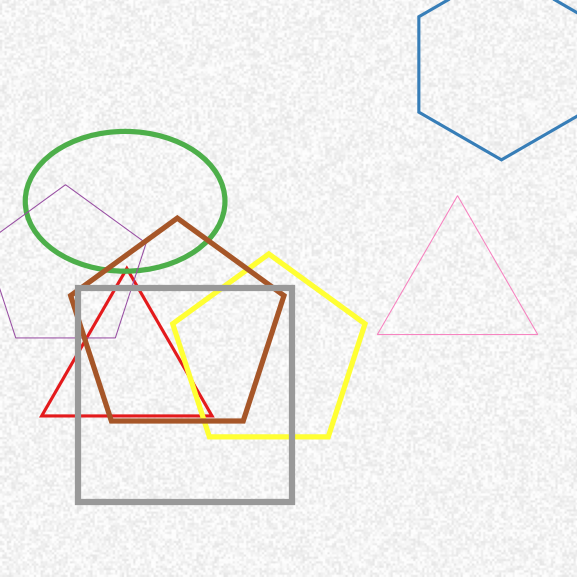[{"shape": "triangle", "thickness": 1.5, "radius": 0.85, "center": [0.22, 0.364]}, {"shape": "hexagon", "thickness": 1.5, "radius": 0.83, "center": [0.868, 0.888]}, {"shape": "oval", "thickness": 2.5, "radius": 0.86, "center": [0.217, 0.651]}, {"shape": "pentagon", "thickness": 0.5, "radius": 0.73, "center": [0.113, 0.533]}, {"shape": "pentagon", "thickness": 2.5, "radius": 0.88, "center": [0.466, 0.384]}, {"shape": "pentagon", "thickness": 2.5, "radius": 0.97, "center": [0.307, 0.427]}, {"shape": "triangle", "thickness": 0.5, "radius": 0.8, "center": [0.792, 0.5]}, {"shape": "square", "thickness": 3, "radius": 0.93, "center": [0.32, 0.315]}]